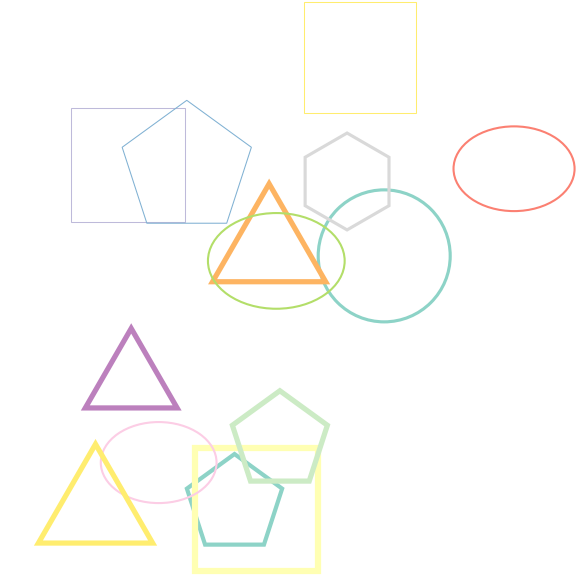[{"shape": "pentagon", "thickness": 2, "radius": 0.43, "center": [0.406, 0.126]}, {"shape": "circle", "thickness": 1.5, "radius": 0.57, "center": [0.665, 0.556]}, {"shape": "square", "thickness": 3, "radius": 0.53, "center": [0.444, 0.117]}, {"shape": "square", "thickness": 0.5, "radius": 0.49, "center": [0.222, 0.714]}, {"shape": "oval", "thickness": 1, "radius": 0.52, "center": [0.89, 0.707]}, {"shape": "pentagon", "thickness": 0.5, "radius": 0.59, "center": [0.323, 0.708]}, {"shape": "triangle", "thickness": 2.5, "radius": 0.57, "center": [0.466, 0.568]}, {"shape": "oval", "thickness": 1, "radius": 0.59, "center": [0.478, 0.547]}, {"shape": "oval", "thickness": 1, "radius": 0.5, "center": [0.275, 0.198]}, {"shape": "hexagon", "thickness": 1.5, "radius": 0.42, "center": [0.601, 0.685]}, {"shape": "triangle", "thickness": 2.5, "radius": 0.46, "center": [0.227, 0.339]}, {"shape": "pentagon", "thickness": 2.5, "radius": 0.43, "center": [0.485, 0.236]}, {"shape": "square", "thickness": 0.5, "radius": 0.48, "center": [0.623, 0.899]}, {"shape": "triangle", "thickness": 2.5, "radius": 0.57, "center": [0.165, 0.116]}]